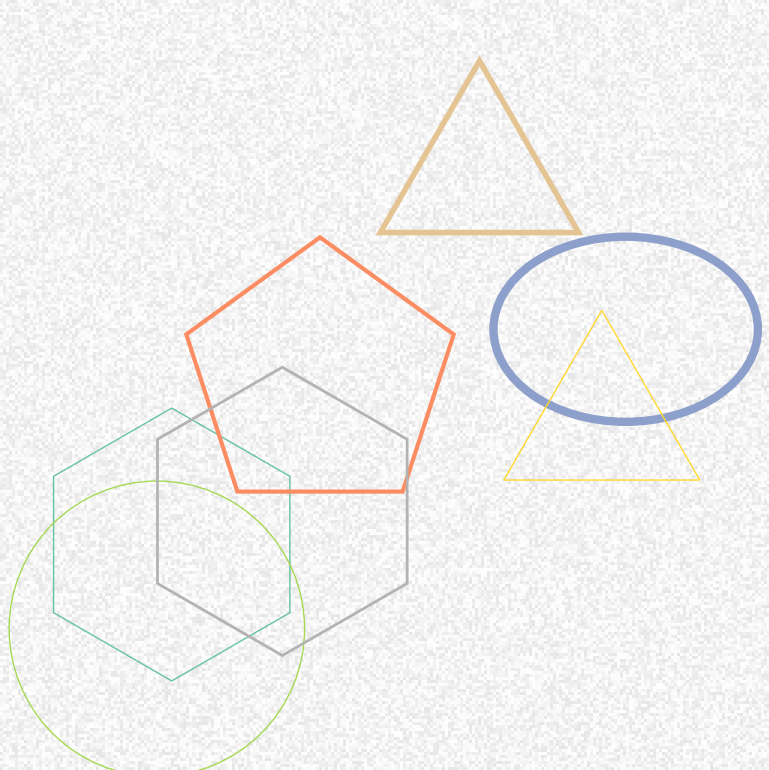[{"shape": "hexagon", "thickness": 0.5, "radius": 0.89, "center": [0.223, 0.293]}, {"shape": "pentagon", "thickness": 1.5, "radius": 0.91, "center": [0.416, 0.509]}, {"shape": "oval", "thickness": 3, "radius": 0.86, "center": [0.813, 0.572]}, {"shape": "circle", "thickness": 0.5, "radius": 0.96, "center": [0.204, 0.183]}, {"shape": "triangle", "thickness": 0.5, "radius": 0.73, "center": [0.782, 0.45]}, {"shape": "triangle", "thickness": 2, "radius": 0.74, "center": [0.623, 0.772]}, {"shape": "hexagon", "thickness": 1, "radius": 0.94, "center": [0.367, 0.336]}]